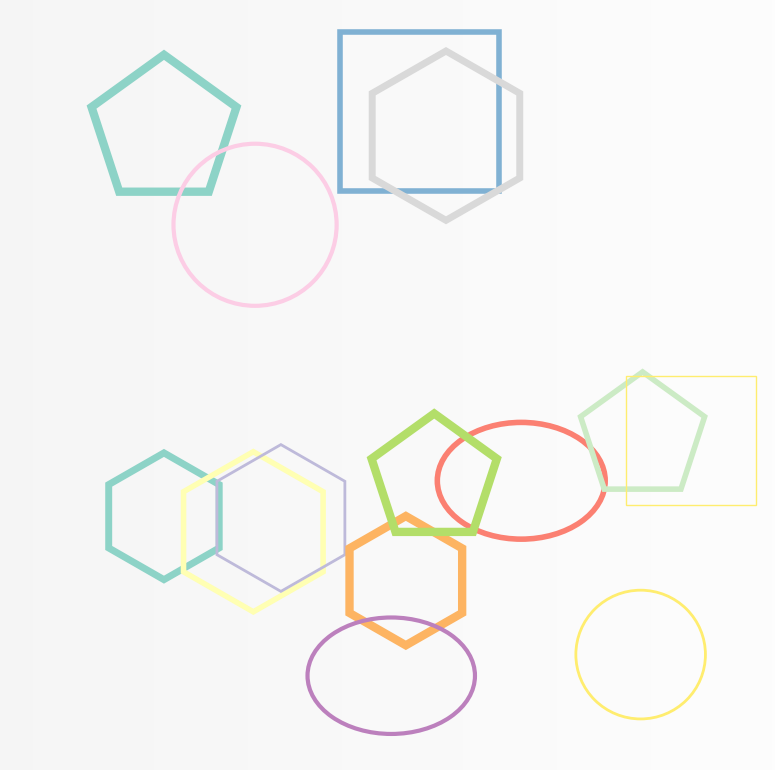[{"shape": "pentagon", "thickness": 3, "radius": 0.49, "center": [0.212, 0.831]}, {"shape": "hexagon", "thickness": 2.5, "radius": 0.41, "center": [0.212, 0.33]}, {"shape": "hexagon", "thickness": 2, "radius": 0.52, "center": [0.327, 0.309]}, {"shape": "hexagon", "thickness": 1, "radius": 0.48, "center": [0.362, 0.327]}, {"shape": "oval", "thickness": 2, "radius": 0.54, "center": [0.673, 0.376]}, {"shape": "square", "thickness": 2, "radius": 0.51, "center": [0.542, 0.855]}, {"shape": "hexagon", "thickness": 3, "radius": 0.42, "center": [0.524, 0.246]}, {"shape": "pentagon", "thickness": 3, "radius": 0.43, "center": [0.56, 0.378]}, {"shape": "circle", "thickness": 1.5, "radius": 0.53, "center": [0.329, 0.708]}, {"shape": "hexagon", "thickness": 2.5, "radius": 0.55, "center": [0.575, 0.824]}, {"shape": "oval", "thickness": 1.5, "radius": 0.54, "center": [0.505, 0.122]}, {"shape": "pentagon", "thickness": 2, "radius": 0.42, "center": [0.829, 0.433]}, {"shape": "square", "thickness": 0.5, "radius": 0.42, "center": [0.891, 0.428]}, {"shape": "circle", "thickness": 1, "radius": 0.42, "center": [0.827, 0.15]}]